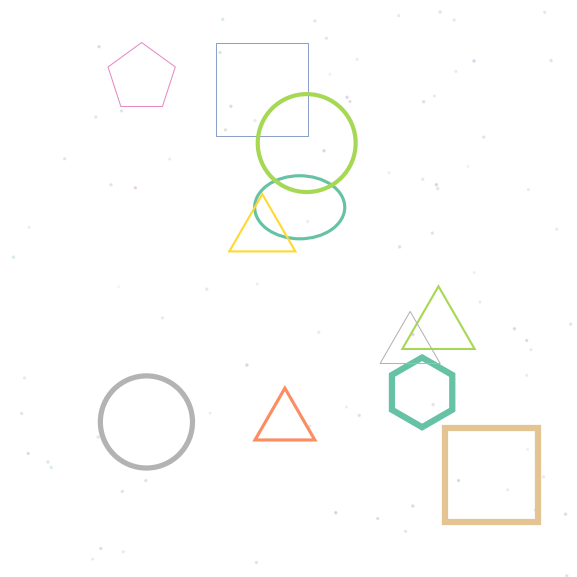[{"shape": "oval", "thickness": 1.5, "radius": 0.39, "center": [0.519, 0.64]}, {"shape": "hexagon", "thickness": 3, "radius": 0.3, "center": [0.731, 0.32]}, {"shape": "triangle", "thickness": 1.5, "radius": 0.3, "center": [0.493, 0.267]}, {"shape": "square", "thickness": 0.5, "radius": 0.4, "center": [0.454, 0.844]}, {"shape": "pentagon", "thickness": 0.5, "radius": 0.31, "center": [0.245, 0.864]}, {"shape": "triangle", "thickness": 1, "radius": 0.36, "center": [0.759, 0.431]}, {"shape": "circle", "thickness": 2, "radius": 0.42, "center": [0.531, 0.751]}, {"shape": "triangle", "thickness": 1, "radius": 0.33, "center": [0.454, 0.597]}, {"shape": "square", "thickness": 3, "radius": 0.41, "center": [0.851, 0.177]}, {"shape": "circle", "thickness": 2.5, "radius": 0.4, "center": [0.254, 0.268]}, {"shape": "triangle", "thickness": 0.5, "radius": 0.3, "center": [0.71, 0.4]}]